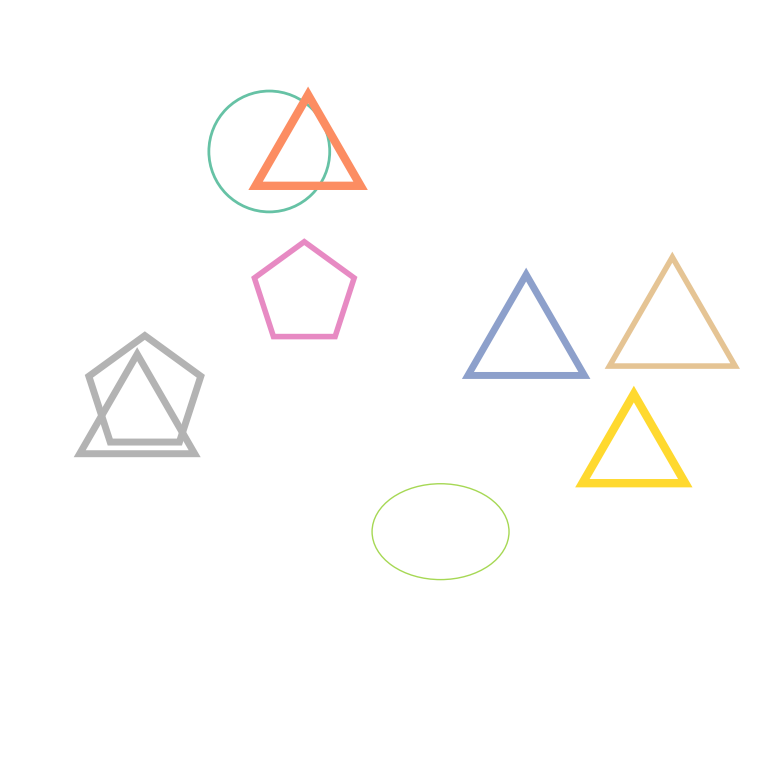[{"shape": "circle", "thickness": 1, "radius": 0.39, "center": [0.35, 0.803]}, {"shape": "triangle", "thickness": 3, "radius": 0.39, "center": [0.4, 0.798]}, {"shape": "triangle", "thickness": 2.5, "radius": 0.44, "center": [0.683, 0.556]}, {"shape": "pentagon", "thickness": 2, "radius": 0.34, "center": [0.395, 0.618]}, {"shape": "oval", "thickness": 0.5, "radius": 0.44, "center": [0.572, 0.31]}, {"shape": "triangle", "thickness": 3, "radius": 0.39, "center": [0.823, 0.411]}, {"shape": "triangle", "thickness": 2, "radius": 0.47, "center": [0.873, 0.572]}, {"shape": "triangle", "thickness": 2.5, "radius": 0.43, "center": [0.178, 0.454]}, {"shape": "pentagon", "thickness": 2.5, "radius": 0.38, "center": [0.188, 0.488]}]